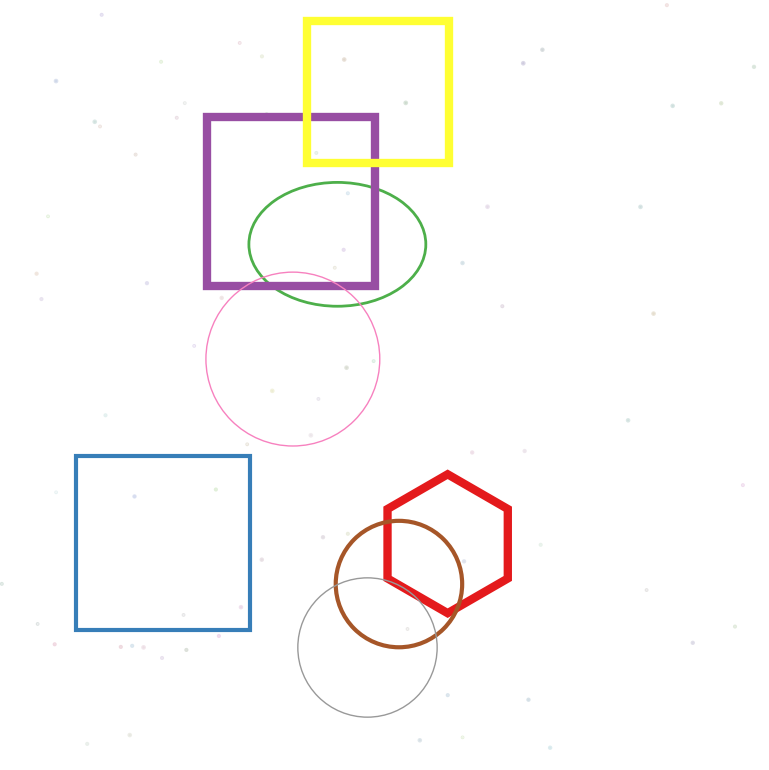[{"shape": "hexagon", "thickness": 3, "radius": 0.45, "center": [0.581, 0.294]}, {"shape": "square", "thickness": 1.5, "radius": 0.57, "center": [0.212, 0.294]}, {"shape": "oval", "thickness": 1, "radius": 0.57, "center": [0.438, 0.683]}, {"shape": "square", "thickness": 3, "radius": 0.55, "center": [0.377, 0.738]}, {"shape": "square", "thickness": 3, "radius": 0.46, "center": [0.491, 0.88]}, {"shape": "circle", "thickness": 1.5, "radius": 0.41, "center": [0.518, 0.241]}, {"shape": "circle", "thickness": 0.5, "radius": 0.56, "center": [0.38, 0.534]}, {"shape": "circle", "thickness": 0.5, "radius": 0.45, "center": [0.477, 0.159]}]